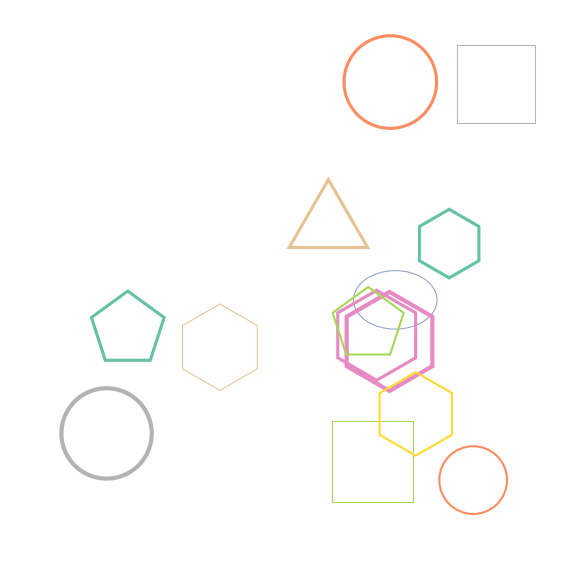[{"shape": "pentagon", "thickness": 1.5, "radius": 0.33, "center": [0.221, 0.429]}, {"shape": "hexagon", "thickness": 1.5, "radius": 0.3, "center": [0.778, 0.577]}, {"shape": "circle", "thickness": 1, "radius": 0.29, "center": [0.819, 0.168]}, {"shape": "circle", "thickness": 1.5, "radius": 0.4, "center": [0.676, 0.857]}, {"shape": "oval", "thickness": 0.5, "radius": 0.36, "center": [0.684, 0.48]}, {"shape": "hexagon", "thickness": 2, "radius": 0.43, "center": [0.674, 0.408]}, {"shape": "hexagon", "thickness": 1.5, "radius": 0.39, "center": [0.652, 0.419]}, {"shape": "square", "thickness": 0.5, "radius": 0.35, "center": [0.645, 0.2]}, {"shape": "pentagon", "thickness": 1, "radius": 0.32, "center": [0.638, 0.438]}, {"shape": "hexagon", "thickness": 1, "radius": 0.36, "center": [0.72, 0.282]}, {"shape": "hexagon", "thickness": 0.5, "radius": 0.37, "center": [0.381, 0.398]}, {"shape": "triangle", "thickness": 1.5, "radius": 0.39, "center": [0.569, 0.61]}, {"shape": "square", "thickness": 0.5, "radius": 0.34, "center": [0.859, 0.853]}, {"shape": "circle", "thickness": 2, "radius": 0.39, "center": [0.185, 0.249]}]